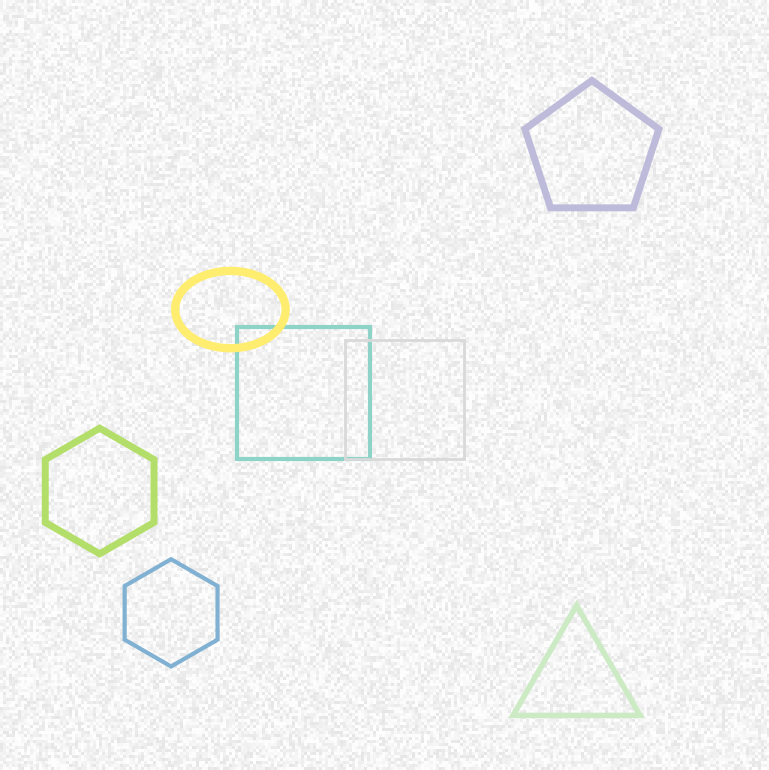[{"shape": "square", "thickness": 1.5, "radius": 0.43, "center": [0.394, 0.49]}, {"shape": "pentagon", "thickness": 2.5, "radius": 0.46, "center": [0.769, 0.804]}, {"shape": "hexagon", "thickness": 1.5, "radius": 0.35, "center": [0.222, 0.204]}, {"shape": "hexagon", "thickness": 2.5, "radius": 0.41, "center": [0.129, 0.362]}, {"shape": "square", "thickness": 1, "radius": 0.39, "center": [0.525, 0.482]}, {"shape": "triangle", "thickness": 2, "radius": 0.48, "center": [0.749, 0.118]}, {"shape": "oval", "thickness": 3, "radius": 0.36, "center": [0.299, 0.598]}]